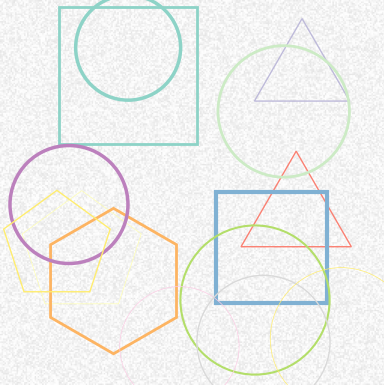[{"shape": "square", "thickness": 2, "radius": 0.89, "center": [0.333, 0.804]}, {"shape": "circle", "thickness": 2.5, "radius": 0.68, "center": [0.333, 0.876]}, {"shape": "pentagon", "thickness": 0.5, "radius": 0.81, "center": [0.212, 0.342]}, {"shape": "triangle", "thickness": 1, "radius": 0.71, "center": [0.785, 0.809]}, {"shape": "triangle", "thickness": 1, "radius": 0.83, "center": [0.769, 0.442]}, {"shape": "square", "thickness": 3, "radius": 0.72, "center": [0.706, 0.358]}, {"shape": "hexagon", "thickness": 2, "radius": 0.94, "center": [0.295, 0.27]}, {"shape": "circle", "thickness": 1.5, "radius": 0.97, "center": [0.662, 0.221]}, {"shape": "circle", "thickness": 0.5, "radius": 0.78, "center": [0.466, 0.101]}, {"shape": "circle", "thickness": 1, "radius": 0.86, "center": [0.684, 0.112]}, {"shape": "circle", "thickness": 2.5, "radius": 0.77, "center": [0.179, 0.469]}, {"shape": "circle", "thickness": 2, "radius": 0.85, "center": [0.737, 0.711]}, {"shape": "pentagon", "thickness": 1, "radius": 0.73, "center": [0.148, 0.36]}, {"shape": "circle", "thickness": 0.5, "radius": 0.92, "center": [0.886, 0.12]}]